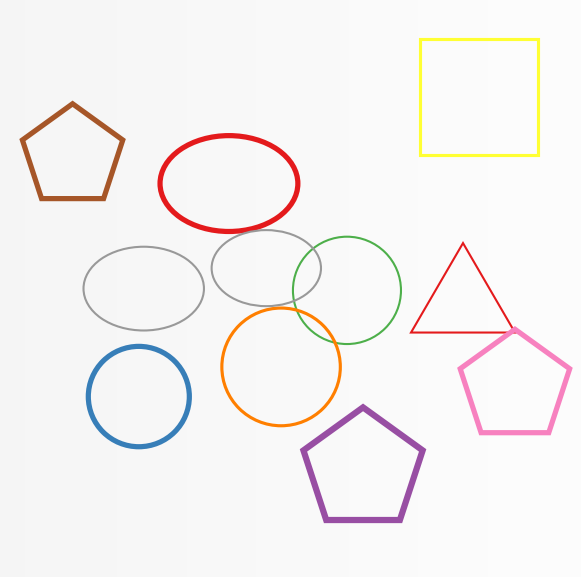[{"shape": "triangle", "thickness": 1, "radius": 0.52, "center": [0.797, 0.475]}, {"shape": "oval", "thickness": 2.5, "radius": 0.59, "center": [0.394, 0.681]}, {"shape": "circle", "thickness": 2.5, "radius": 0.43, "center": [0.239, 0.312]}, {"shape": "circle", "thickness": 1, "radius": 0.46, "center": [0.597, 0.496]}, {"shape": "pentagon", "thickness": 3, "radius": 0.54, "center": [0.625, 0.186]}, {"shape": "circle", "thickness": 1.5, "radius": 0.51, "center": [0.484, 0.364]}, {"shape": "square", "thickness": 1.5, "radius": 0.5, "center": [0.824, 0.831]}, {"shape": "pentagon", "thickness": 2.5, "radius": 0.45, "center": [0.125, 0.729]}, {"shape": "pentagon", "thickness": 2.5, "radius": 0.5, "center": [0.886, 0.33]}, {"shape": "oval", "thickness": 1, "radius": 0.52, "center": [0.247, 0.499]}, {"shape": "oval", "thickness": 1, "radius": 0.47, "center": [0.458, 0.535]}]